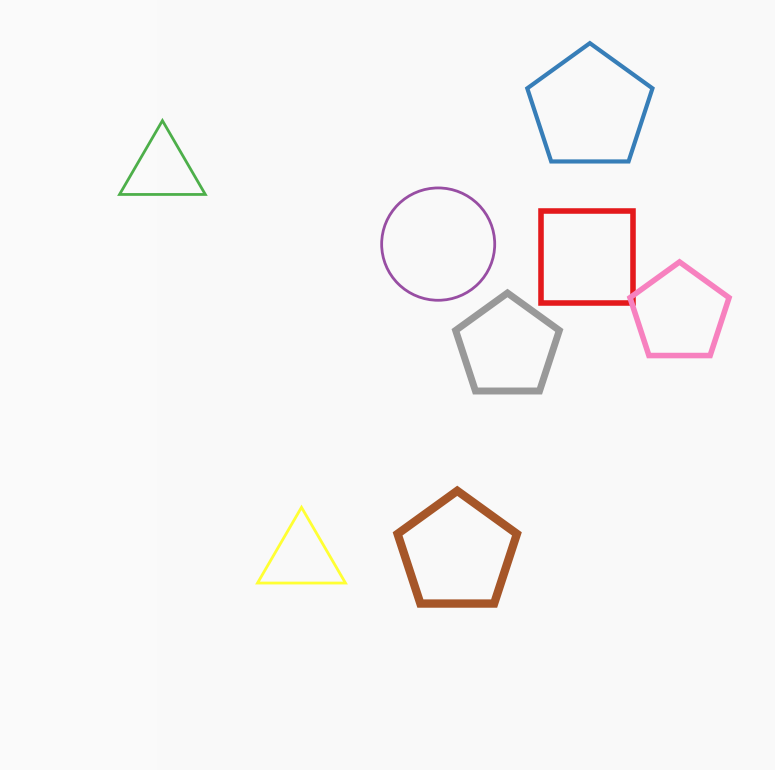[{"shape": "square", "thickness": 2, "radius": 0.3, "center": [0.758, 0.666]}, {"shape": "pentagon", "thickness": 1.5, "radius": 0.42, "center": [0.761, 0.859]}, {"shape": "triangle", "thickness": 1, "radius": 0.32, "center": [0.21, 0.779]}, {"shape": "circle", "thickness": 1, "radius": 0.36, "center": [0.565, 0.683]}, {"shape": "triangle", "thickness": 1, "radius": 0.33, "center": [0.389, 0.276]}, {"shape": "pentagon", "thickness": 3, "radius": 0.4, "center": [0.59, 0.282]}, {"shape": "pentagon", "thickness": 2, "radius": 0.34, "center": [0.877, 0.593]}, {"shape": "pentagon", "thickness": 2.5, "radius": 0.35, "center": [0.655, 0.549]}]